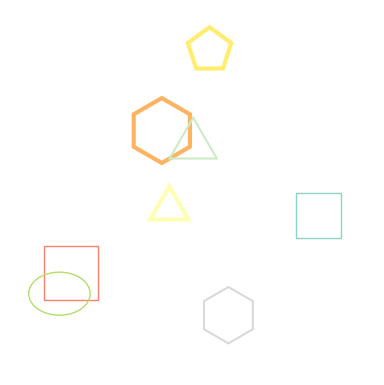[{"shape": "square", "thickness": 1, "radius": 0.29, "center": [0.826, 0.44]}, {"shape": "triangle", "thickness": 3, "radius": 0.29, "center": [0.439, 0.459]}, {"shape": "square", "thickness": 1, "radius": 0.35, "center": [0.184, 0.291]}, {"shape": "hexagon", "thickness": 3, "radius": 0.42, "center": [0.42, 0.661]}, {"shape": "oval", "thickness": 1, "radius": 0.4, "center": [0.154, 0.237]}, {"shape": "hexagon", "thickness": 1.5, "radius": 0.37, "center": [0.593, 0.181]}, {"shape": "triangle", "thickness": 1.5, "radius": 0.35, "center": [0.502, 0.624]}, {"shape": "pentagon", "thickness": 3, "radius": 0.3, "center": [0.544, 0.87]}]